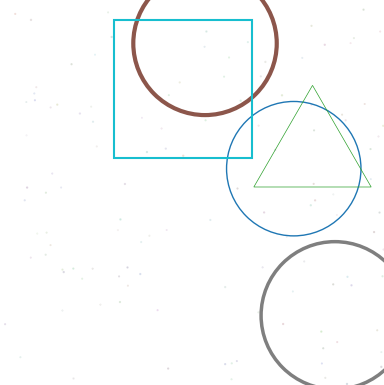[{"shape": "circle", "thickness": 1, "radius": 0.87, "center": [0.763, 0.562]}, {"shape": "triangle", "thickness": 0.5, "radius": 0.88, "center": [0.812, 0.602]}, {"shape": "circle", "thickness": 3, "radius": 0.93, "center": [0.533, 0.887]}, {"shape": "circle", "thickness": 2.5, "radius": 0.96, "center": [0.87, 0.181]}, {"shape": "square", "thickness": 1.5, "radius": 0.89, "center": [0.476, 0.77]}]